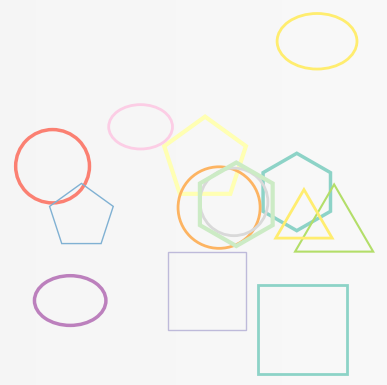[{"shape": "hexagon", "thickness": 2.5, "radius": 0.5, "center": [0.766, 0.501]}, {"shape": "square", "thickness": 2, "radius": 0.58, "center": [0.78, 0.145]}, {"shape": "pentagon", "thickness": 3, "radius": 0.55, "center": [0.529, 0.586]}, {"shape": "square", "thickness": 1, "radius": 0.5, "center": [0.535, 0.244]}, {"shape": "circle", "thickness": 2.5, "radius": 0.48, "center": [0.136, 0.568]}, {"shape": "pentagon", "thickness": 1, "radius": 0.43, "center": [0.21, 0.437]}, {"shape": "circle", "thickness": 2, "radius": 0.53, "center": [0.565, 0.461]}, {"shape": "triangle", "thickness": 1.5, "radius": 0.58, "center": [0.862, 0.405]}, {"shape": "oval", "thickness": 2, "radius": 0.41, "center": [0.363, 0.671]}, {"shape": "circle", "thickness": 2, "radius": 0.44, "center": [0.604, 0.476]}, {"shape": "oval", "thickness": 2.5, "radius": 0.46, "center": [0.181, 0.219]}, {"shape": "hexagon", "thickness": 3, "radius": 0.54, "center": [0.61, 0.469]}, {"shape": "triangle", "thickness": 2, "radius": 0.42, "center": [0.784, 0.424]}, {"shape": "oval", "thickness": 2, "radius": 0.52, "center": [0.818, 0.893]}]